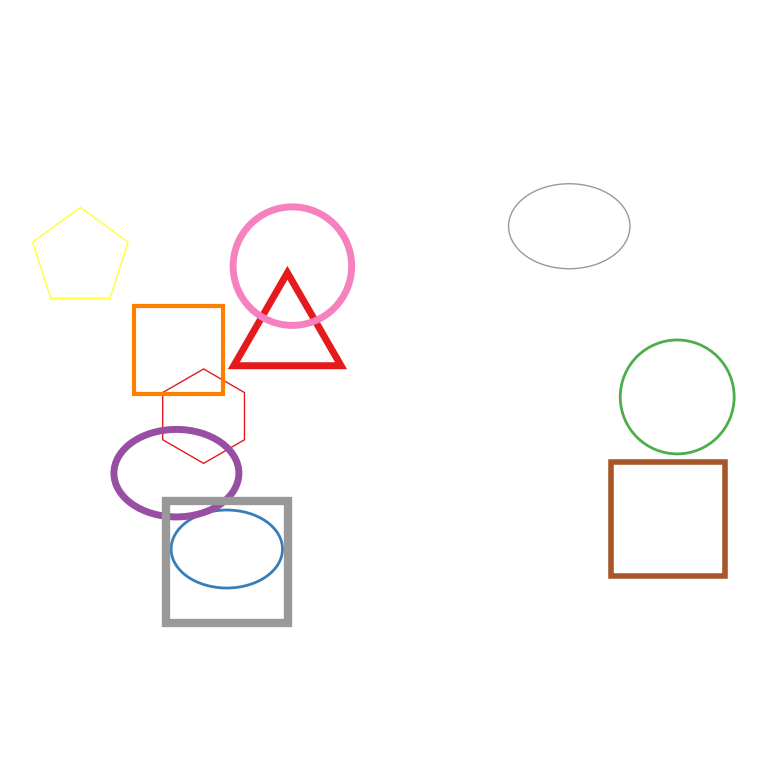[{"shape": "hexagon", "thickness": 0.5, "radius": 0.31, "center": [0.264, 0.46]}, {"shape": "triangle", "thickness": 2.5, "radius": 0.4, "center": [0.373, 0.565]}, {"shape": "oval", "thickness": 1, "radius": 0.36, "center": [0.295, 0.287]}, {"shape": "circle", "thickness": 1, "radius": 0.37, "center": [0.879, 0.485]}, {"shape": "oval", "thickness": 2.5, "radius": 0.41, "center": [0.229, 0.385]}, {"shape": "square", "thickness": 1.5, "radius": 0.29, "center": [0.232, 0.545]}, {"shape": "pentagon", "thickness": 0.5, "radius": 0.33, "center": [0.104, 0.665]}, {"shape": "square", "thickness": 2, "radius": 0.37, "center": [0.867, 0.326]}, {"shape": "circle", "thickness": 2.5, "radius": 0.38, "center": [0.38, 0.654]}, {"shape": "square", "thickness": 3, "radius": 0.39, "center": [0.295, 0.27]}, {"shape": "oval", "thickness": 0.5, "radius": 0.39, "center": [0.739, 0.706]}]